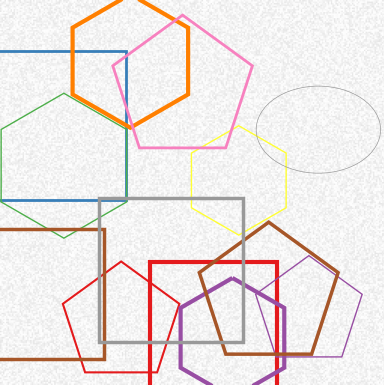[{"shape": "square", "thickness": 3, "radius": 0.82, "center": [0.554, 0.154]}, {"shape": "pentagon", "thickness": 1.5, "radius": 0.8, "center": [0.315, 0.162]}, {"shape": "square", "thickness": 2, "radius": 0.96, "center": [0.136, 0.674]}, {"shape": "hexagon", "thickness": 1, "radius": 0.94, "center": [0.166, 0.57]}, {"shape": "hexagon", "thickness": 3, "radius": 0.78, "center": [0.604, 0.123]}, {"shape": "pentagon", "thickness": 1, "radius": 0.73, "center": [0.802, 0.191]}, {"shape": "hexagon", "thickness": 3, "radius": 0.87, "center": [0.339, 0.841]}, {"shape": "hexagon", "thickness": 1, "radius": 0.71, "center": [0.62, 0.531]}, {"shape": "pentagon", "thickness": 2.5, "radius": 0.95, "center": [0.698, 0.233]}, {"shape": "square", "thickness": 2.5, "radius": 0.84, "center": [0.103, 0.236]}, {"shape": "pentagon", "thickness": 2, "radius": 0.95, "center": [0.474, 0.77]}, {"shape": "square", "thickness": 2.5, "radius": 0.94, "center": [0.445, 0.297]}, {"shape": "oval", "thickness": 0.5, "radius": 0.81, "center": [0.827, 0.663]}]